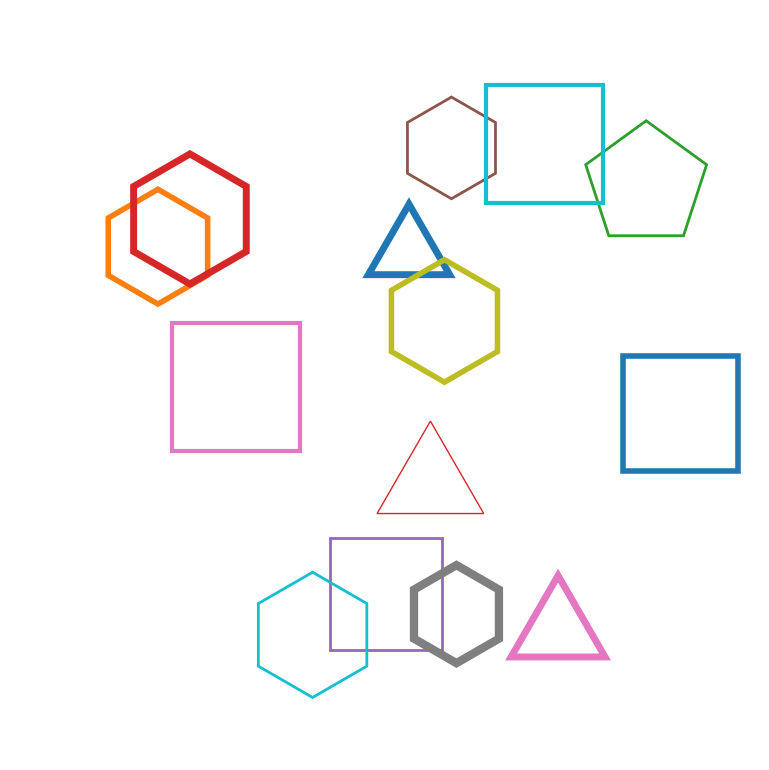[{"shape": "triangle", "thickness": 2.5, "radius": 0.31, "center": [0.531, 0.674]}, {"shape": "square", "thickness": 2, "radius": 0.38, "center": [0.884, 0.463]}, {"shape": "hexagon", "thickness": 2, "radius": 0.37, "center": [0.205, 0.68]}, {"shape": "pentagon", "thickness": 1, "radius": 0.41, "center": [0.839, 0.761]}, {"shape": "triangle", "thickness": 0.5, "radius": 0.4, "center": [0.559, 0.373]}, {"shape": "hexagon", "thickness": 2.5, "radius": 0.42, "center": [0.247, 0.716]}, {"shape": "square", "thickness": 1, "radius": 0.36, "center": [0.501, 0.229]}, {"shape": "hexagon", "thickness": 1, "radius": 0.33, "center": [0.586, 0.808]}, {"shape": "square", "thickness": 1.5, "radius": 0.42, "center": [0.307, 0.497]}, {"shape": "triangle", "thickness": 2.5, "radius": 0.35, "center": [0.725, 0.182]}, {"shape": "hexagon", "thickness": 3, "radius": 0.32, "center": [0.593, 0.202]}, {"shape": "hexagon", "thickness": 2, "radius": 0.4, "center": [0.577, 0.583]}, {"shape": "square", "thickness": 1.5, "radius": 0.38, "center": [0.707, 0.813]}, {"shape": "hexagon", "thickness": 1, "radius": 0.41, "center": [0.406, 0.176]}]